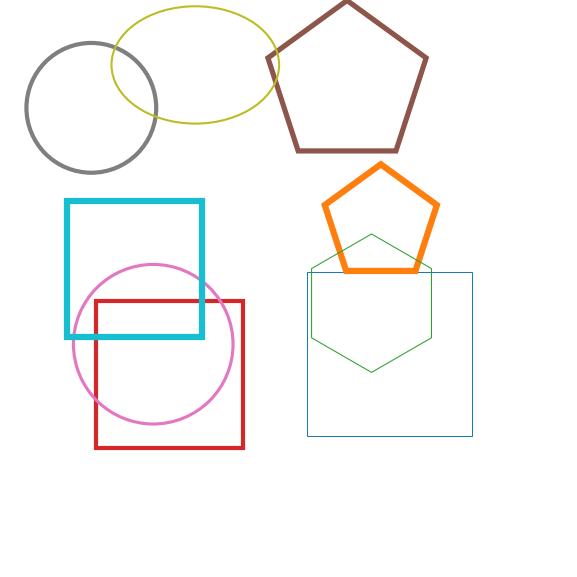[{"shape": "square", "thickness": 0.5, "radius": 0.71, "center": [0.674, 0.386]}, {"shape": "pentagon", "thickness": 3, "radius": 0.51, "center": [0.659, 0.613]}, {"shape": "hexagon", "thickness": 0.5, "radius": 0.6, "center": [0.643, 0.474]}, {"shape": "square", "thickness": 2, "radius": 0.63, "center": [0.294, 0.351]}, {"shape": "pentagon", "thickness": 2.5, "radius": 0.72, "center": [0.601, 0.854]}, {"shape": "circle", "thickness": 1.5, "radius": 0.69, "center": [0.265, 0.403]}, {"shape": "circle", "thickness": 2, "radius": 0.56, "center": [0.158, 0.812]}, {"shape": "oval", "thickness": 1, "radius": 0.73, "center": [0.338, 0.887]}, {"shape": "square", "thickness": 3, "radius": 0.59, "center": [0.233, 0.533]}]